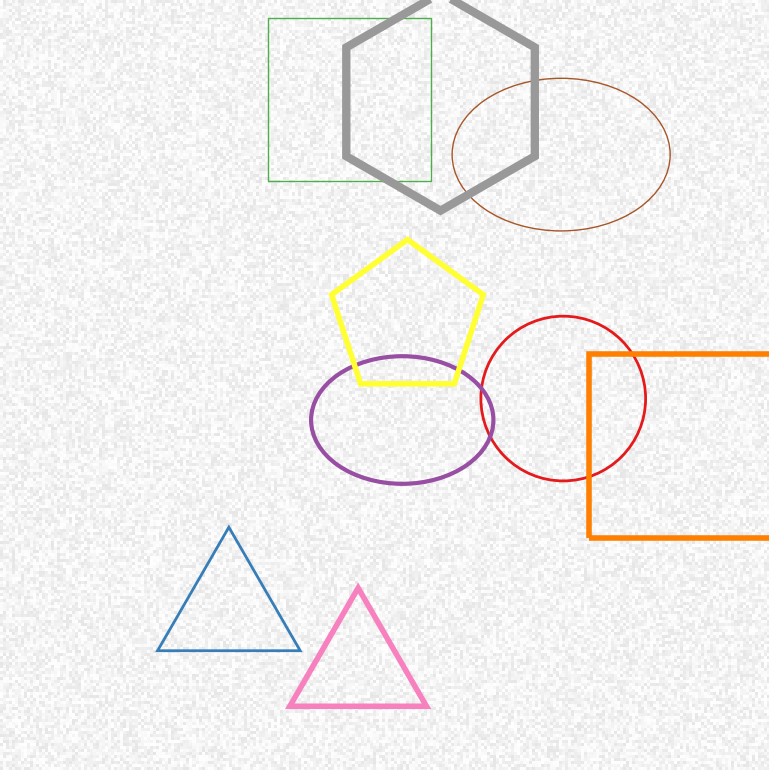[{"shape": "circle", "thickness": 1, "radius": 0.53, "center": [0.731, 0.482]}, {"shape": "triangle", "thickness": 1, "radius": 0.53, "center": [0.297, 0.208]}, {"shape": "square", "thickness": 0.5, "radius": 0.53, "center": [0.454, 0.871]}, {"shape": "oval", "thickness": 1.5, "radius": 0.59, "center": [0.522, 0.455]}, {"shape": "square", "thickness": 2, "radius": 0.6, "center": [0.884, 0.421]}, {"shape": "pentagon", "thickness": 2, "radius": 0.52, "center": [0.529, 0.585]}, {"shape": "oval", "thickness": 0.5, "radius": 0.71, "center": [0.729, 0.799]}, {"shape": "triangle", "thickness": 2, "radius": 0.51, "center": [0.465, 0.134]}, {"shape": "hexagon", "thickness": 3, "radius": 0.71, "center": [0.572, 0.868]}]